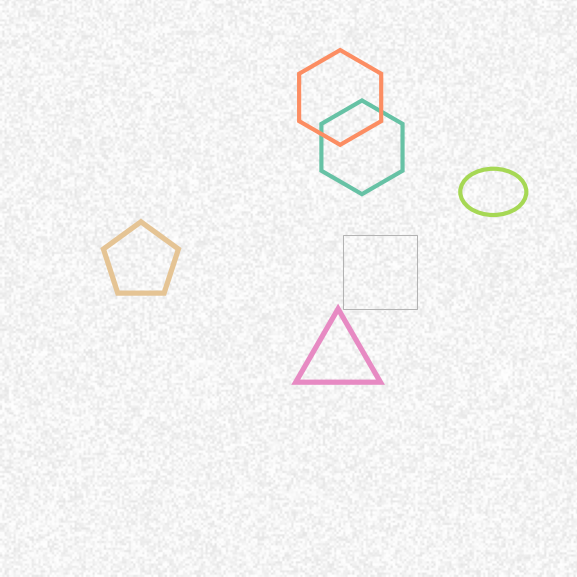[{"shape": "hexagon", "thickness": 2, "radius": 0.41, "center": [0.627, 0.744]}, {"shape": "hexagon", "thickness": 2, "radius": 0.41, "center": [0.589, 0.83]}, {"shape": "triangle", "thickness": 2.5, "radius": 0.42, "center": [0.585, 0.38]}, {"shape": "oval", "thickness": 2, "radius": 0.29, "center": [0.854, 0.667]}, {"shape": "pentagon", "thickness": 2.5, "radius": 0.34, "center": [0.244, 0.547]}, {"shape": "square", "thickness": 0.5, "radius": 0.32, "center": [0.659, 0.529]}]